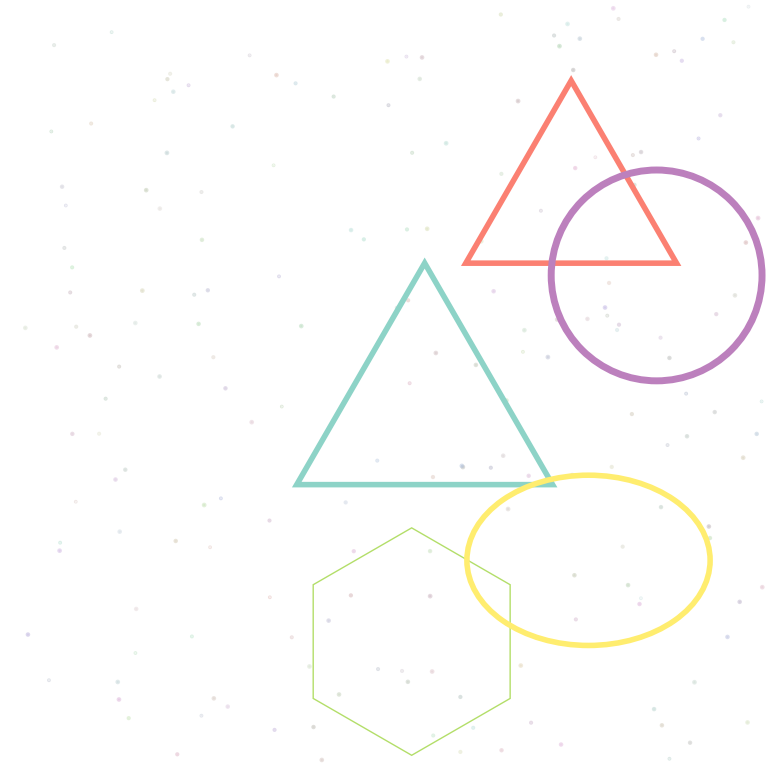[{"shape": "triangle", "thickness": 2, "radius": 0.96, "center": [0.552, 0.467]}, {"shape": "triangle", "thickness": 2, "radius": 0.79, "center": [0.742, 0.737]}, {"shape": "hexagon", "thickness": 0.5, "radius": 0.74, "center": [0.535, 0.167]}, {"shape": "circle", "thickness": 2.5, "radius": 0.68, "center": [0.853, 0.642]}, {"shape": "oval", "thickness": 2, "radius": 0.79, "center": [0.764, 0.272]}]